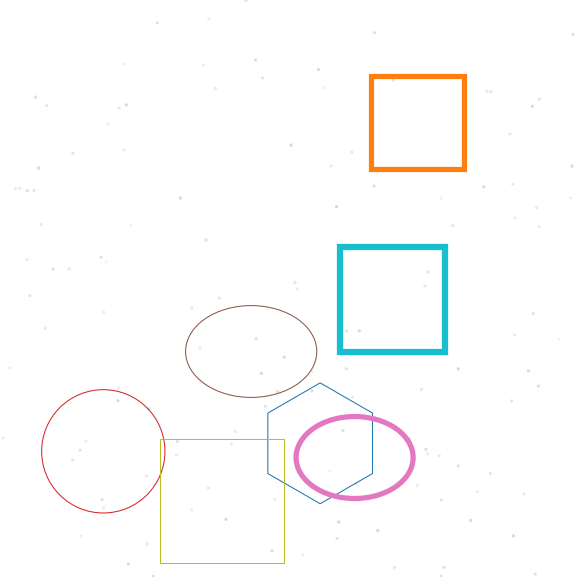[{"shape": "hexagon", "thickness": 0.5, "radius": 0.52, "center": [0.554, 0.231]}, {"shape": "square", "thickness": 2.5, "radius": 0.4, "center": [0.723, 0.787]}, {"shape": "circle", "thickness": 0.5, "radius": 0.53, "center": [0.179, 0.218]}, {"shape": "oval", "thickness": 0.5, "radius": 0.57, "center": [0.435, 0.39]}, {"shape": "oval", "thickness": 2.5, "radius": 0.51, "center": [0.614, 0.207]}, {"shape": "square", "thickness": 0.5, "radius": 0.54, "center": [0.385, 0.132]}, {"shape": "square", "thickness": 3, "radius": 0.45, "center": [0.679, 0.48]}]